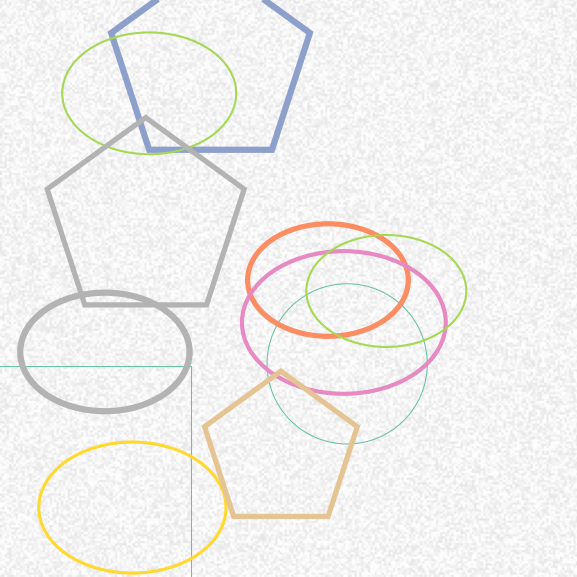[{"shape": "circle", "thickness": 0.5, "radius": 0.69, "center": [0.601, 0.369]}, {"shape": "square", "thickness": 0.5, "radius": 0.99, "center": [0.132, 0.167]}, {"shape": "oval", "thickness": 2.5, "radius": 0.7, "center": [0.568, 0.514]}, {"shape": "pentagon", "thickness": 3, "radius": 0.9, "center": [0.365, 0.886]}, {"shape": "oval", "thickness": 2, "radius": 0.88, "center": [0.595, 0.441]}, {"shape": "oval", "thickness": 1, "radius": 0.75, "center": [0.258, 0.838]}, {"shape": "oval", "thickness": 1, "radius": 0.69, "center": [0.669, 0.495]}, {"shape": "oval", "thickness": 1.5, "radius": 0.81, "center": [0.229, 0.12]}, {"shape": "pentagon", "thickness": 2.5, "radius": 0.7, "center": [0.486, 0.217]}, {"shape": "oval", "thickness": 3, "radius": 0.73, "center": [0.182, 0.39]}, {"shape": "pentagon", "thickness": 2.5, "radius": 0.9, "center": [0.252, 0.616]}]